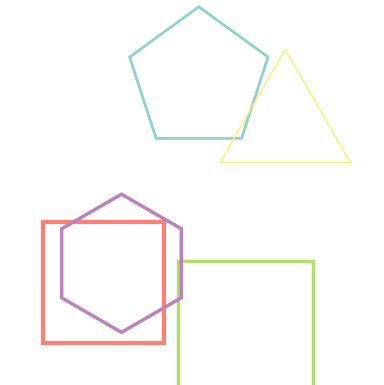[{"shape": "pentagon", "thickness": 2, "radius": 0.94, "center": [0.516, 0.793]}, {"shape": "square", "thickness": 3, "radius": 0.79, "center": [0.269, 0.266]}, {"shape": "square", "thickness": 2.5, "radius": 0.88, "center": [0.639, 0.147]}, {"shape": "hexagon", "thickness": 2.5, "radius": 0.9, "center": [0.316, 0.316]}, {"shape": "triangle", "thickness": 1, "radius": 0.98, "center": [0.741, 0.676]}]